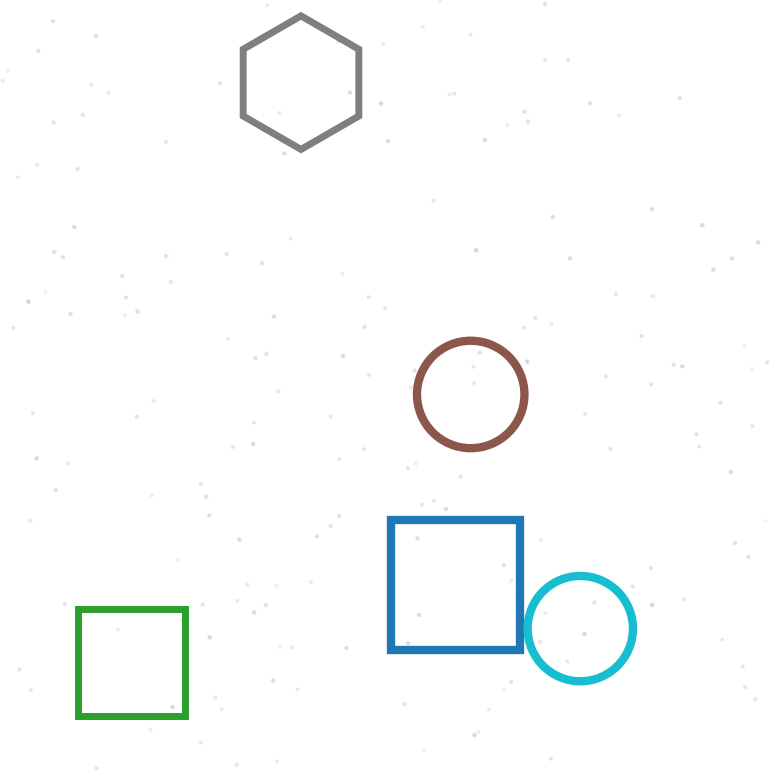[{"shape": "square", "thickness": 3, "radius": 0.42, "center": [0.592, 0.24]}, {"shape": "square", "thickness": 2.5, "radius": 0.35, "center": [0.171, 0.139]}, {"shape": "circle", "thickness": 3, "radius": 0.35, "center": [0.611, 0.488]}, {"shape": "hexagon", "thickness": 2.5, "radius": 0.43, "center": [0.391, 0.893]}, {"shape": "circle", "thickness": 3, "radius": 0.34, "center": [0.754, 0.184]}]